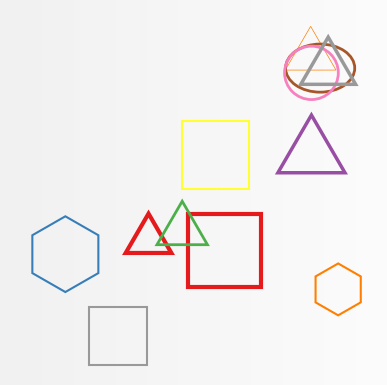[{"shape": "square", "thickness": 3, "radius": 0.47, "center": [0.579, 0.349]}, {"shape": "triangle", "thickness": 3, "radius": 0.34, "center": [0.383, 0.377]}, {"shape": "hexagon", "thickness": 1.5, "radius": 0.49, "center": [0.169, 0.34]}, {"shape": "triangle", "thickness": 2, "radius": 0.38, "center": [0.47, 0.402]}, {"shape": "triangle", "thickness": 2.5, "radius": 0.5, "center": [0.804, 0.601]}, {"shape": "hexagon", "thickness": 1.5, "radius": 0.34, "center": [0.873, 0.248]}, {"shape": "triangle", "thickness": 0.5, "radius": 0.38, "center": [0.802, 0.856]}, {"shape": "square", "thickness": 1.5, "radius": 0.44, "center": [0.556, 0.597]}, {"shape": "oval", "thickness": 2, "radius": 0.45, "center": [0.826, 0.823]}, {"shape": "circle", "thickness": 2, "radius": 0.35, "center": [0.804, 0.811]}, {"shape": "triangle", "thickness": 2.5, "radius": 0.41, "center": [0.847, 0.822]}, {"shape": "square", "thickness": 1.5, "radius": 0.38, "center": [0.305, 0.127]}]